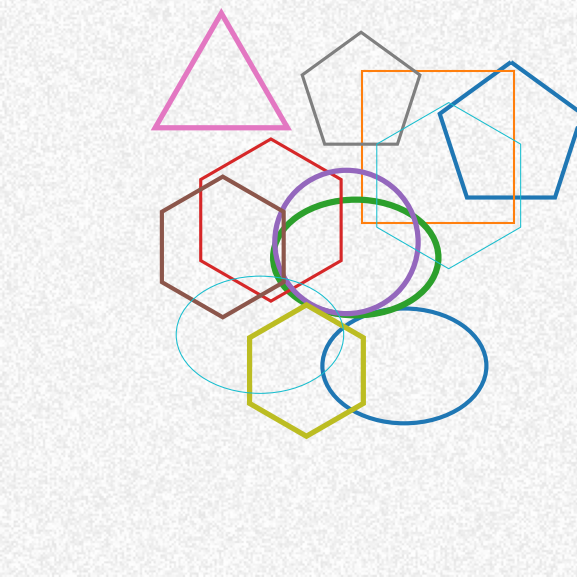[{"shape": "oval", "thickness": 2, "radius": 0.71, "center": [0.7, 0.366]}, {"shape": "pentagon", "thickness": 2, "radius": 0.65, "center": [0.885, 0.762]}, {"shape": "square", "thickness": 1, "radius": 0.66, "center": [0.758, 0.745]}, {"shape": "oval", "thickness": 3, "radius": 0.72, "center": [0.616, 0.553]}, {"shape": "hexagon", "thickness": 1.5, "radius": 0.7, "center": [0.469, 0.618]}, {"shape": "circle", "thickness": 2.5, "radius": 0.62, "center": [0.6, 0.58]}, {"shape": "hexagon", "thickness": 2, "radius": 0.61, "center": [0.386, 0.571]}, {"shape": "triangle", "thickness": 2.5, "radius": 0.66, "center": [0.383, 0.844]}, {"shape": "pentagon", "thickness": 1.5, "radius": 0.54, "center": [0.625, 0.836]}, {"shape": "hexagon", "thickness": 2.5, "radius": 0.57, "center": [0.531, 0.357]}, {"shape": "hexagon", "thickness": 0.5, "radius": 0.72, "center": [0.777, 0.678]}, {"shape": "oval", "thickness": 0.5, "radius": 0.72, "center": [0.45, 0.419]}]